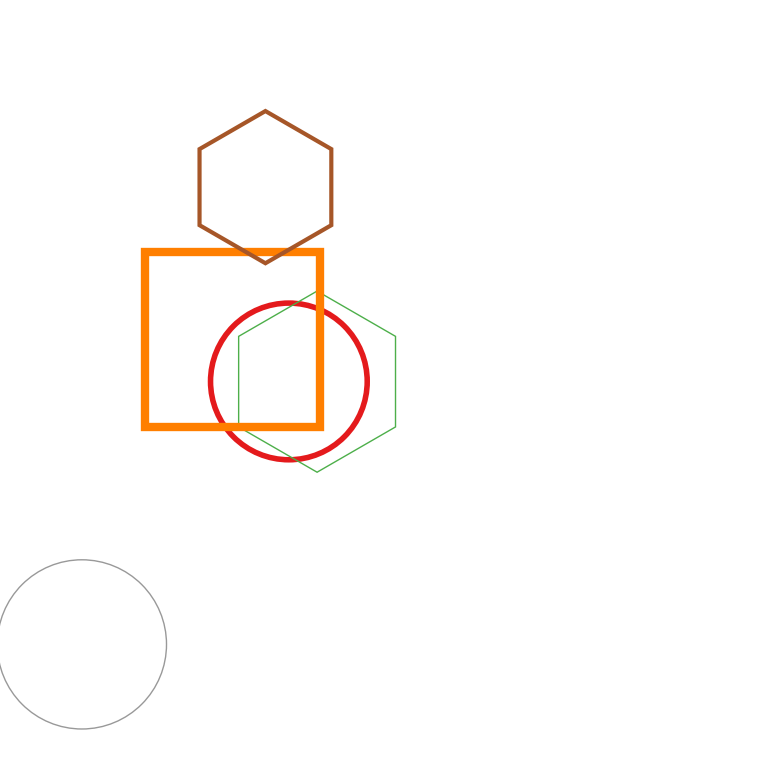[{"shape": "circle", "thickness": 2, "radius": 0.51, "center": [0.375, 0.505]}, {"shape": "hexagon", "thickness": 0.5, "radius": 0.59, "center": [0.412, 0.504]}, {"shape": "square", "thickness": 3, "radius": 0.57, "center": [0.302, 0.56]}, {"shape": "hexagon", "thickness": 1.5, "radius": 0.49, "center": [0.345, 0.757]}, {"shape": "circle", "thickness": 0.5, "radius": 0.55, "center": [0.106, 0.163]}]